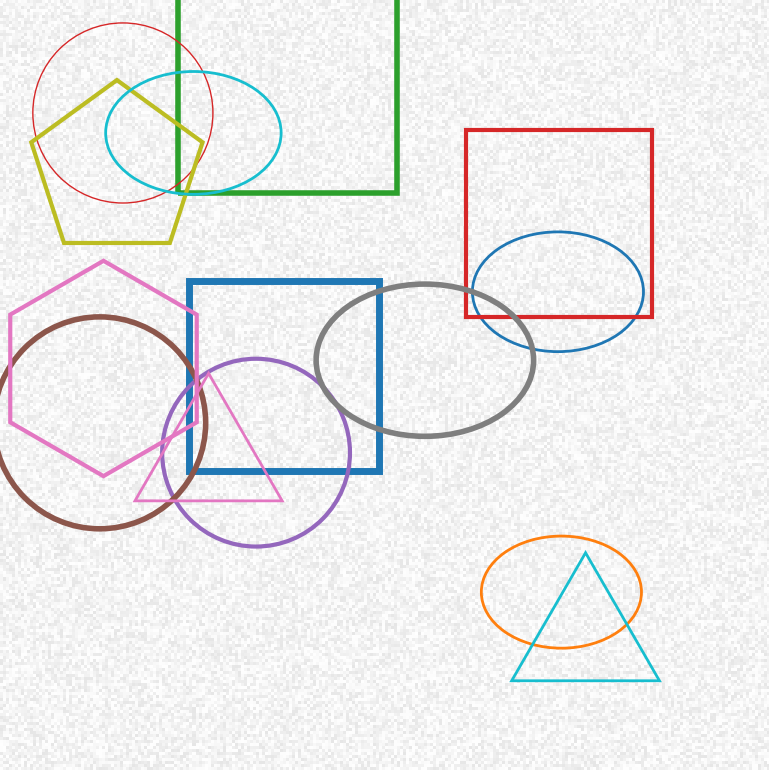[{"shape": "oval", "thickness": 1, "radius": 0.56, "center": [0.725, 0.621]}, {"shape": "square", "thickness": 2.5, "radius": 0.62, "center": [0.369, 0.512]}, {"shape": "oval", "thickness": 1, "radius": 0.52, "center": [0.729, 0.231]}, {"shape": "square", "thickness": 2, "radius": 0.71, "center": [0.373, 0.892]}, {"shape": "square", "thickness": 1.5, "radius": 0.6, "center": [0.726, 0.71]}, {"shape": "circle", "thickness": 0.5, "radius": 0.58, "center": [0.16, 0.853]}, {"shape": "circle", "thickness": 1.5, "radius": 0.61, "center": [0.333, 0.412]}, {"shape": "circle", "thickness": 2, "radius": 0.69, "center": [0.129, 0.451]}, {"shape": "triangle", "thickness": 1, "radius": 0.55, "center": [0.271, 0.405]}, {"shape": "hexagon", "thickness": 1.5, "radius": 0.7, "center": [0.134, 0.521]}, {"shape": "oval", "thickness": 2, "radius": 0.71, "center": [0.552, 0.532]}, {"shape": "pentagon", "thickness": 1.5, "radius": 0.58, "center": [0.152, 0.779]}, {"shape": "triangle", "thickness": 1, "radius": 0.55, "center": [0.76, 0.171]}, {"shape": "oval", "thickness": 1, "radius": 0.57, "center": [0.251, 0.827]}]